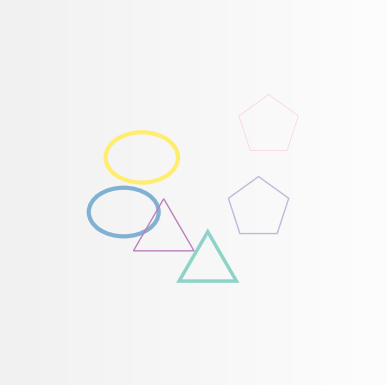[{"shape": "triangle", "thickness": 2.5, "radius": 0.43, "center": [0.536, 0.313]}, {"shape": "pentagon", "thickness": 1, "radius": 0.41, "center": [0.667, 0.46]}, {"shape": "oval", "thickness": 3, "radius": 0.45, "center": [0.319, 0.449]}, {"shape": "pentagon", "thickness": 0.5, "radius": 0.4, "center": [0.693, 0.674]}, {"shape": "triangle", "thickness": 1, "radius": 0.45, "center": [0.423, 0.394]}, {"shape": "oval", "thickness": 3, "radius": 0.47, "center": [0.366, 0.591]}]